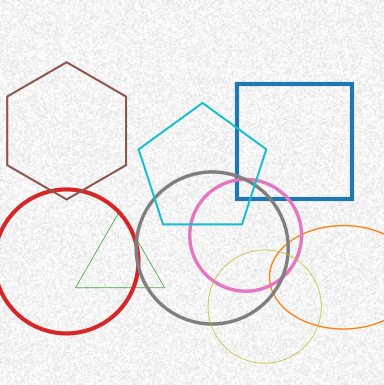[{"shape": "square", "thickness": 3, "radius": 0.75, "center": [0.765, 0.632]}, {"shape": "oval", "thickness": 1, "radius": 0.96, "center": [0.892, 0.28]}, {"shape": "triangle", "thickness": 0.5, "radius": 0.67, "center": [0.312, 0.319]}, {"shape": "circle", "thickness": 3, "radius": 0.94, "center": [0.173, 0.321]}, {"shape": "hexagon", "thickness": 1.5, "radius": 0.89, "center": [0.173, 0.66]}, {"shape": "circle", "thickness": 2.5, "radius": 0.73, "center": [0.638, 0.389]}, {"shape": "circle", "thickness": 2.5, "radius": 0.99, "center": [0.551, 0.356]}, {"shape": "circle", "thickness": 0.5, "radius": 0.74, "center": [0.688, 0.204]}, {"shape": "pentagon", "thickness": 1.5, "radius": 0.87, "center": [0.526, 0.558]}]